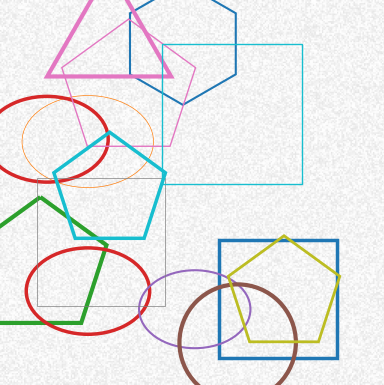[{"shape": "hexagon", "thickness": 1.5, "radius": 0.79, "center": [0.475, 0.886]}, {"shape": "square", "thickness": 2.5, "radius": 0.77, "center": [0.723, 0.224]}, {"shape": "oval", "thickness": 0.5, "radius": 0.85, "center": [0.228, 0.632]}, {"shape": "pentagon", "thickness": 3, "radius": 0.9, "center": [0.105, 0.307]}, {"shape": "oval", "thickness": 2.5, "radius": 0.8, "center": [0.122, 0.638]}, {"shape": "oval", "thickness": 2.5, "radius": 0.8, "center": [0.228, 0.244]}, {"shape": "oval", "thickness": 1.5, "radius": 0.72, "center": [0.506, 0.197]}, {"shape": "circle", "thickness": 3, "radius": 0.76, "center": [0.617, 0.11]}, {"shape": "triangle", "thickness": 3, "radius": 0.93, "center": [0.283, 0.894]}, {"shape": "pentagon", "thickness": 1, "radius": 0.91, "center": [0.334, 0.768]}, {"shape": "square", "thickness": 0.5, "radius": 0.83, "center": [0.261, 0.371]}, {"shape": "pentagon", "thickness": 2, "radius": 0.76, "center": [0.738, 0.235]}, {"shape": "square", "thickness": 1, "radius": 0.91, "center": [0.602, 0.705]}, {"shape": "pentagon", "thickness": 2.5, "radius": 0.76, "center": [0.285, 0.504]}]